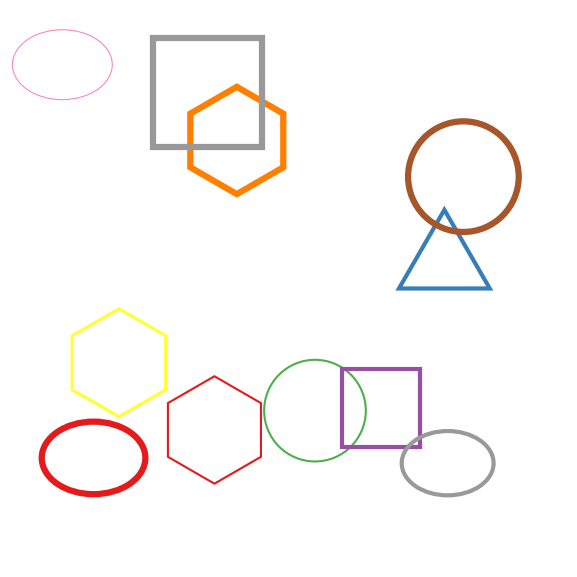[{"shape": "hexagon", "thickness": 1, "radius": 0.47, "center": [0.371, 0.255]}, {"shape": "oval", "thickness": 3, "radius": 0.45, "center": [0.162, 0.206]}, {"shape": "triangle", "thickness": 2, "radius": 0.45, "center": [0.769, 0.545]}, {"shape": "circle", "thickness": 1, "radius": 0.44, "center": [0.545, 0.288]}, {"shape": "square", "thickness": 2, "radius": 0.34, "center": [0.66, 0.292]}, {"shape": "hexagon", "thickness": 3, "radius": 0.46, "center": [0.41, 0.756]}, {"shape": "hexagon", "thickness": 1.5, "radius": 0.47, "center": [0.206, 0.371]}, {"shape": "circle", "thickness": 3, "radius": 0.48, "center": [0.802, 0.693]}, {"shape": "oval", "thickness": 0.5, "radius": 0.43, "center": [0.108, 0.887]}, {"shape": "square", "thickness": 3, "radius": 0.47, "center": [0.359, 0.839]}, {"shape": "oval", "thickness": 2, "radius": 0.4, "center": [0.775, 0.197]}]